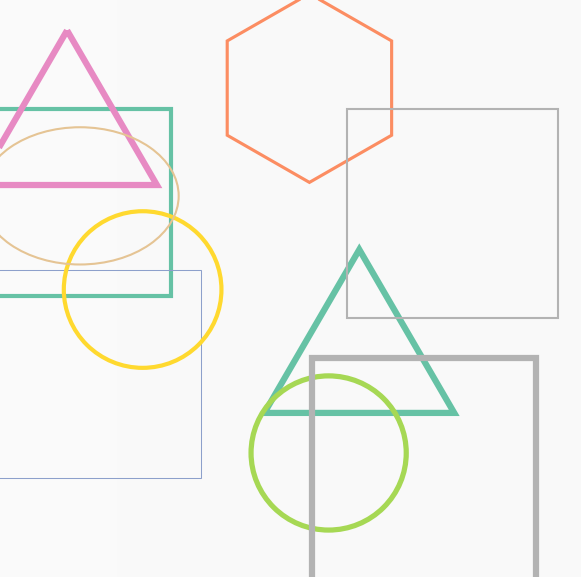[{"shape": "square", "thickness": 2, "radius": 0.81, "center": [0.131, 0.648]}, {"shape": "triangle", "thickness": 3, "radius": 0.94, "center": [0.618, 0.378]}, {"shape": "hexagon", "thickness": 1.5, "radius": 0.82, "center": [0.532, 0.847]}, {"shape": "square", "thickness": 0.5, "radius": 0.9, "center": [0.166, 0.352]}, {"shape": "triangle", "thickness": 3, "radius": 0.89, "center": [0.115, 0.768]}, {"shape": "circle", "thickness": 2.5, "radius": 0.67, "center": [0.565, 0.215]}, {"shape": "circle", "thickness": 2, "radius": 0.68, "center": [0.245, 0.498]}, {"shape": "oval", "thickness": 1, "radius": 0.85, "center": [0.138, 0.66]}, {"shape": "square", "thickness": 3, "radius": 0.96, "center": [0.729, 0.186]}, {"shape": "square", "thickness": 1, "radius": 0.91, "center": [0.778, 0.629]}]